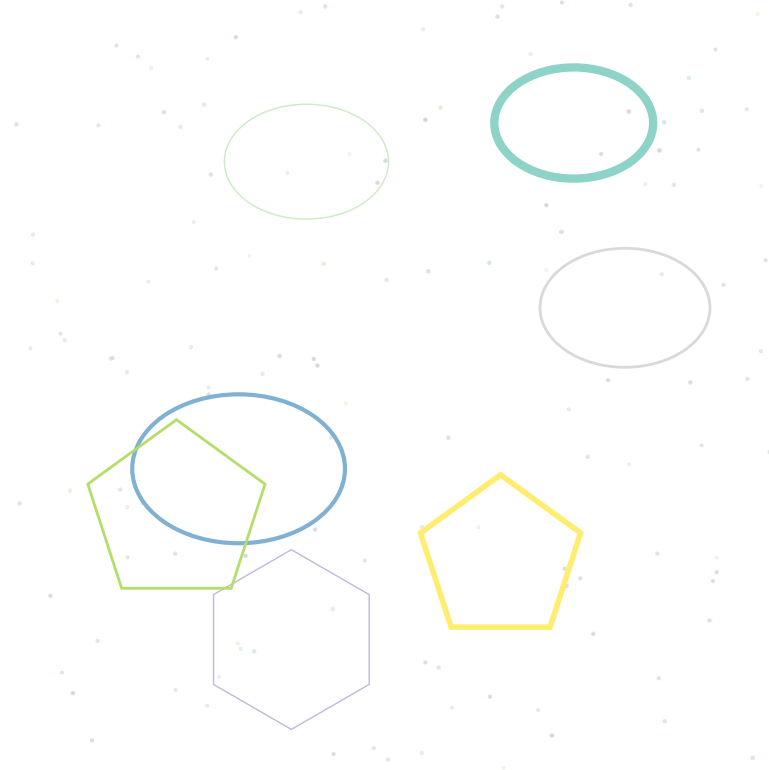[{"shape": "oval", "thickness": 3, "radius": 0.52, "center": [0.745, 0.84]}, {"shape": "hexagon", "thickness": 0.5, "radius": 0.58, "center": [0.378, 0.169]}, {"shape": "oval", "thickness": 1.5, "radius": 0.69, "center": [0.31, 0.391]}, {"shape": "pentagon", "thickness": 1, "radius": 0.61, "center": [0.229, 0.334]}, {"shape": "oval", "thickness": 1, "radius": 0.55, "center": [0.812, 0.6]}, {"shape": "oval", "thickness": 0.5, "radius": 0.53, "center": [0.398, 0.79]}, {"shape": "pentagon", "thickness": 2, "radius": 0.55, "center": [0.65, 0.274]}]